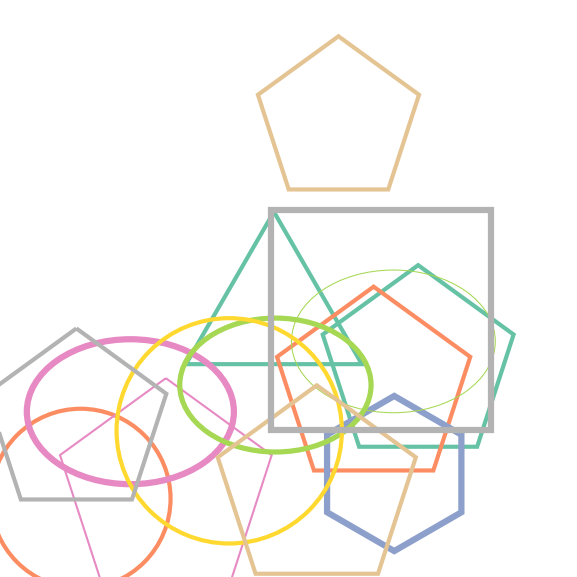[{"shape": "pentagon", "thickness": 2, "radius": 0.87, "center": [0.724, 0.366]}, {"shape": "triangle", "thickness": 2, "radius": 0.88, "center": [0.474, 0.456]}, {"shape": "pentagon", "thickness": 2, "radius": 0.88, "center": [0.647, 0.327]}, {"shape": "circle", "thickness": 2, "radius": 0.78, "center": [0.14, 0.136]}, {"shape": "hexagon", "thickness": 3, "radius": 0.67, "center": [0.683, 0.179]}, {"shape": "oval", "thickness": 3, "radius": 0.9, "center": [0.226, 0.286]}, {"shape": "pentagon", "thickness": 1, "radius": 0.96, "center": [0.287, 0.152]}, {"shape": "oval", "thickness": 0.5, "radius": 0.88, "center": [0.681, 0.408]}, {"shape": "oval", "thickness": 2.5, "radius": 0.83, "center": [0.477, 0.332]}, {"shape": "circle", "thickness": 2, "radius": 0.98, "center": [0.397, 0.253]}, {"shape": "pentagon", "thickness": 2, "radius": 0.9, "center": [0.549, 0.152]}, {"shape": "pentagon", "thickness": 2, "radius": 0.73, "center": [0.586, 0.79]}, {"shape": "square", "thickness": 3, "radius": 0.95, "center": [0.66, 0.445]}, {"shape": "pentagon", "thickness": 2, "radius": 0.82, "center": [0.132, 0.267]}]